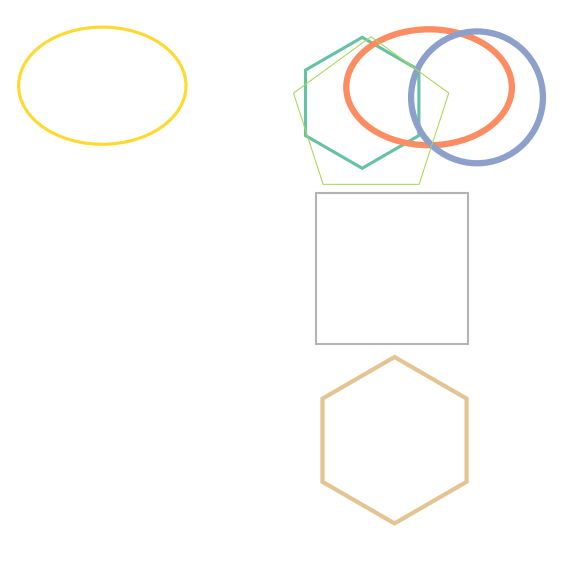[{"shape": "hexagon", "thickness": 1.5, "radius": 0.57, "center": [0.627, 0.821]}, {"shape": "oval", "thickness": 3, "radius": 0.72, "center": [0.743, 0.848]}, {"shape": "circle", "thickness": 3, "radius": 0.57, "center": [0.826, 0.831]}, {"shape": "pentagon", "thickness": 0.5, "radius": 0.71, "center": [0.643, 0.794]}, {"shape": "oval", "thickness": 1.5, "radius": 0.72, "center": [0.177, 0.851]}, {"shape": "hexagon", "thickness": 2, "radius": 0.72, "center": [0.683, 0.237]}, {"shape": "square", "thickness": 1, "radius": 0.66, "center": [0.679, 0.534]}]